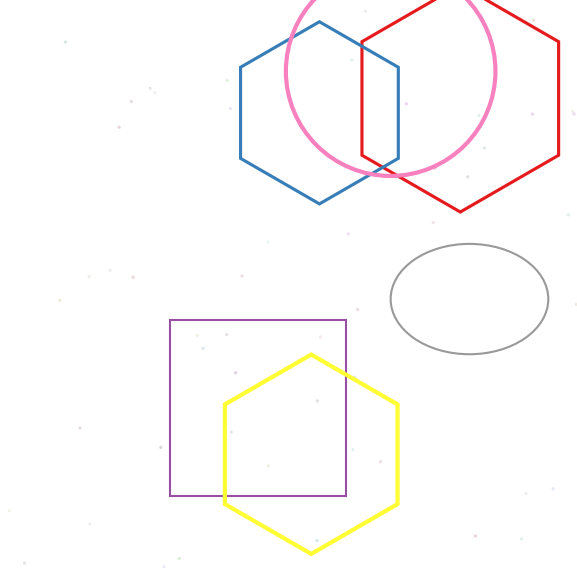[{"shape": "hexagon", "thickness": 1.5, "radius": 0.98, "center": [0.797, 0.829]}, {"shape": "hexagon", "thickness": 1.5, "radius": 0.79, "center": [0.553, 0.804]}, {"shape": "square", "thickness": 1, "radius": 0.76, "center": [0.447, 0.293]}, {"shape": "hexagon", "thickness": 2, "radius": 0.86, "center": [0.539, 0.213]}, {"shape": "circle", "thickness": 2, "radius": 0.91, "center": [0.676, 0.876]}, {"shape": "oval", "thickness": 1, "radius": 0.68, "center": [0.813, 0.481]}]